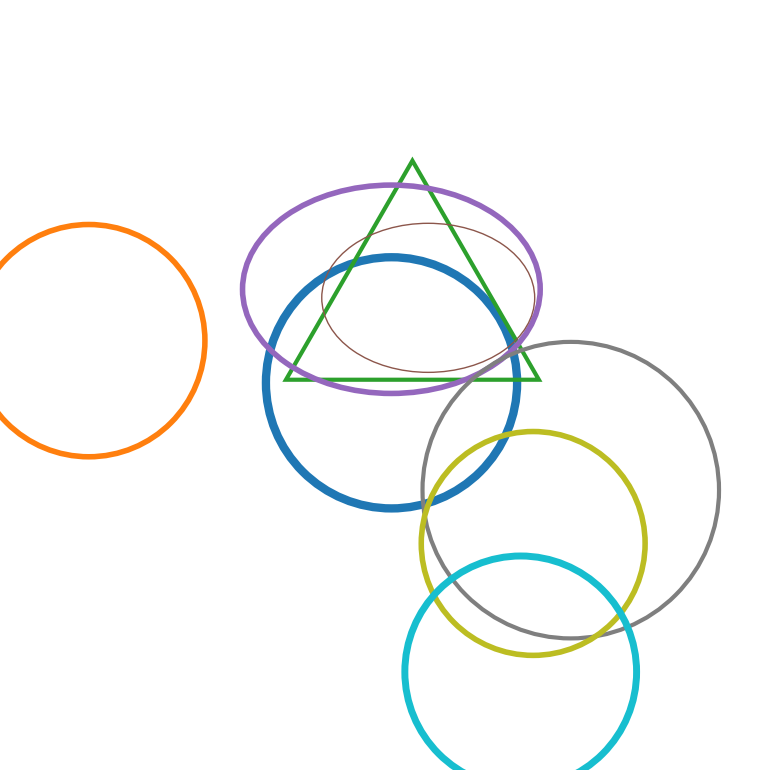[{"shape": "circle", "thickness": 3, "radius": 0.82, "center": [0.508, 0.503]}, {"shape": "circle", "thickness": 2, "radius": 0.75, "center": [0.115, 0.558]}, {"shape": "triangle", "thickness": 1.5, "radius": 0.95, "center": [0.536, 0.602]}, {"shape": "oval", "thickness": 2, "radius": 0.97, "center": [0.508, 0.624]}, {"shape": "oval", "thickness": 0.5, "radius": 0.69, "center": [0.556, 0.613]}, {"shape": "circle", "thickness": 1.5, "radius": 0.96, "center": [0.741, 0.363]}, {"shape": "circle", "thickness": 2, "radius": 0.73, "center": [0.692, 0.294]}, {"shape": "circle", "thickness": 2.5, "radius": 0.75, "center": [0.676, 0.127]}]